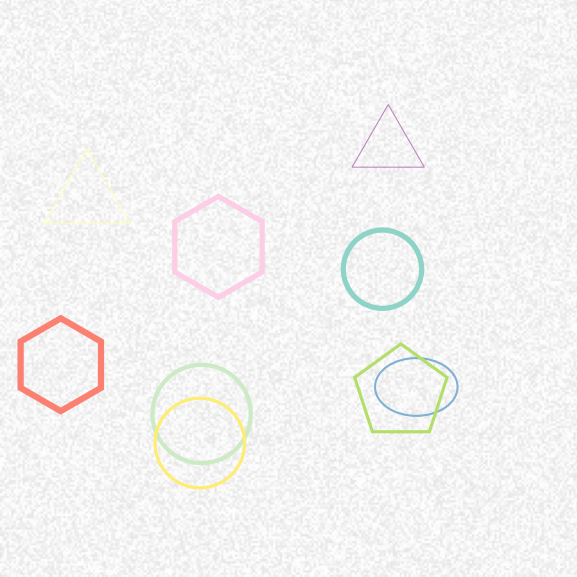[{"shape": "circle", "thickness": 2.5, "radius": 0.34, "center": [0.662, 0.533]}, {"shape": "triangle", "thickness": 0.5, "radius": 0.43, "center": [0.151, 0.655]}, {"shape": "hexagon", "thickness": 3, "radius": 0.4, "center": [0.105, 0.368]}, {"shape": "oval", "thickness": 1, "radius": 0.36, "center": [0.721, 0.329]}, {"shape": "pentagon", "thickness": 1.5, "radius": 0.42, "center": [0.694, 0.32]}, {"shape": "hexagon", "thickness": 2.5, "radius": 0.44, "center": [0.378, 0.572]}, {"shape": "triangle", "thickness": 0.5, "radius": 0.36, "center": [0.672, 0.746]}, {"shape": "circle", "thickness": 2, "radius": 0.43, "center": [0.349, 0.282]}, {"shape": "circle", "thickness": 1.5, "radius": 0.39, "center": [0.346, 0.232]}]